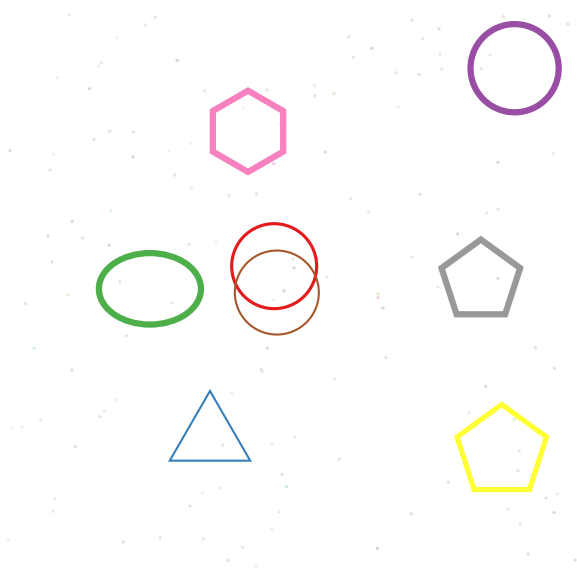[{"shape": "circle", "thickness": 1.5, "radius": 0.37, "center": [0.475, 0.538]}, {"shape": "triangle", "thickness": 1, "radius": 0.4, "center": [0.364, 0.242]}, {"shape": "oval", "thickness": 3, "radius": 0.44, "center": [0.26, 0.499]}, {"shape": "circle", "thickness": 3, "radius": 0.38, "center": [0.891, 0.881]}, {"shape": "pentagon", "thickness": 2.5, "radius": 0.41, "center": [0.869, 0.217]}, {"shape": "circle", "thickness": 1, "radius": 0.36, "center": [0.479, 0.493]}, {"shape": "hexagon", "thickness": 3, "radius": 0.35, "center": [0.429, 0.772]}, {"shape": "pentagon", "thickness": 3, "radius": 0.36, "center": [0.833, 0.513]}]